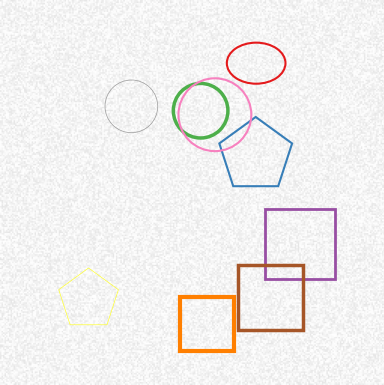[{"shape": "oval", "thickness": 1.5, "radius": 0.38, "center": [0.665, 0.836]}, {"shape": "pentagon", "thickness": 1.5, "radius": 0.5, "center": [0.664, 0.597]}, {"shape": "circle", "thickness": 2.5, "radius": 0.35, "center": [0.521, 0.712]}, {"shape": "square", "thickness": 2, "radius": 0.45, "center": [0.778, 0.367]}, {"shape": "square", "thickness": 3, "radius": 0.35, "center": [0.538, 0.159]}, {"shape": "pentagon", "thickness": 0.5, "radius": 0.41, "center": [0.23, 0.222]}, {"shape": "square", "thickness": 2.5, "radius": 0.42, "center": [0.703, 0.227]}, {"shape": "circle", "thickness": 1.5, "radius": 0.47, "center": [0.558, 0.702]}, {"shape": "circle", "thickness": 0.5, "radius": 0.34, "center": [0.341, 0.724]}]